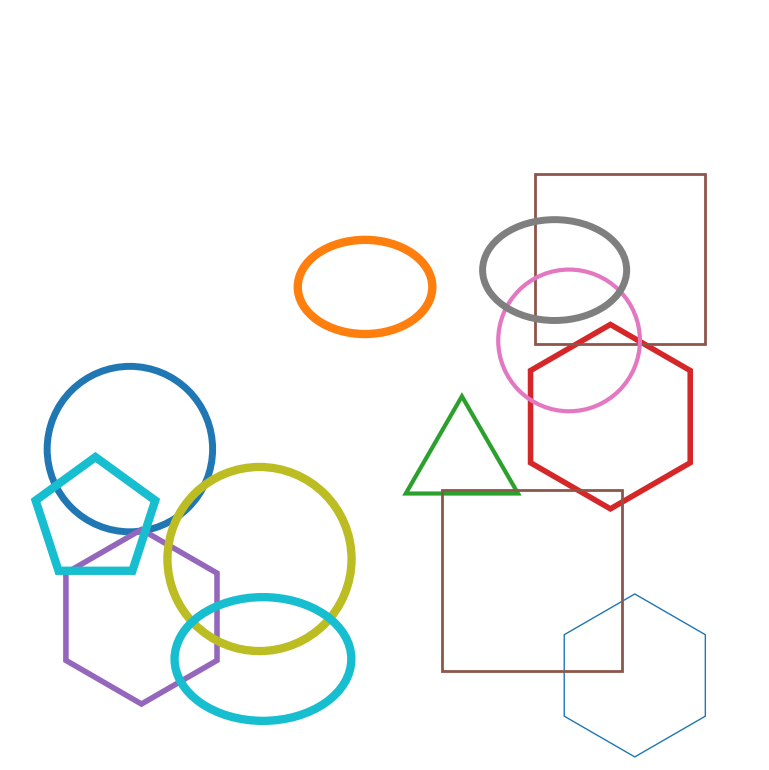[{"shape": "circle", "thickness": 2.5, "radius": 0.54, "center": [0.169, 0.417]}, {"shape": "hexagon", "thickness": 0.5, "radius": 0.53, "center": [0.824, 0.123]}, {"shape": "oval", "thickness": 3, "radius": 0.44, "center": [0.474, 0.627]}, {"shape": "triangle", "thickness": 1.5, "radius": 0.42, "center": [0.6, 0.401]}, {"shape": "hexagon", "thickness": 2, "radius": 0.6, "center": [0.793, 0.459]}, {"shape": "hexagon", "thickness": 2, "radius": 0.57, "center": [0.184, 0.199]}, {"shape": "square", "thickness": 1, "radius": 0.55, "center": [0.805, 0.664]}, {"shape": "square", "thickness": 1, "radius": 0.59, "center": [0.691, 0.246]}, {"shape": "circle", "thickness": 1.5, "radius": 0.46, "center": [0.739, 0.558]}, {"shape": "oval", "thickness": 2.5, "radius": 0.47, "center": [0.72, 0.649]}, {"shape": "circle", "thickness": 3, "radius": 0.6, "center": [0.337, 0.274]}, {"shape": "oval", "thickness": 3, "radius": 0.57, "center": [0.341, 0.144]}, {"shape": "pentagon", "thickness": 3, "radius": 0.41, "center": [0.124, 0.325]}]